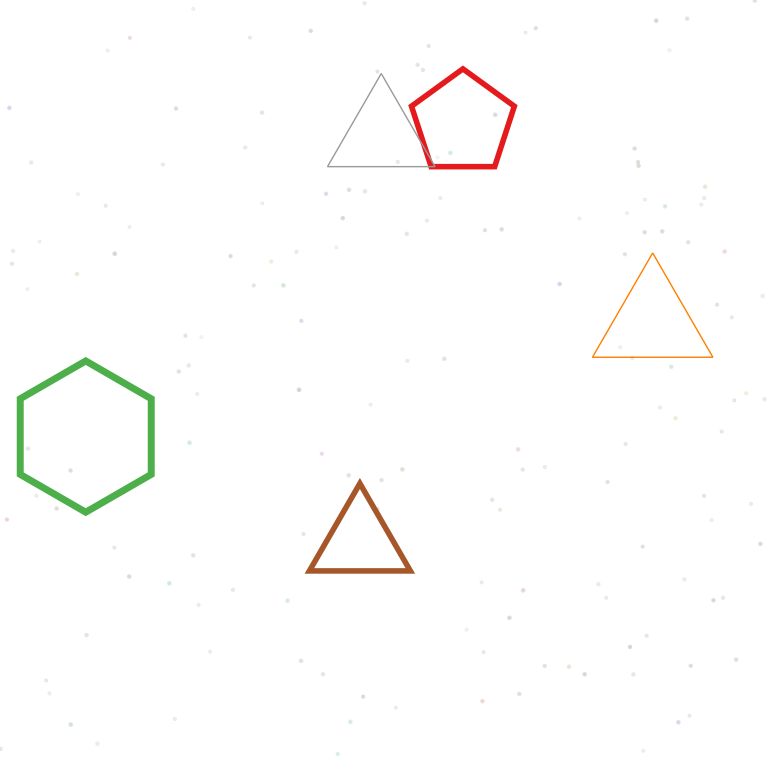[{"shape": "pentagon", "thickness": 2, "radius": 0.35, "center": [0.601, 0.84]}, {"shape": "hexagon", "thickness": 2.5, "radius": 0.49, "center": [0.111, 0.433]}, {"shape": "triangle", "thickness": 0.5, "radius": 0.45, "center": [0.848, 0.581]}, {"shape": "triangle", "thickness": 2, "radius": 0.38, "center": [0.467, 0.296]}, {"shape": "triangle", "thickness": 0.5, "radius": 0.4, "center": [0.495, 0.824]}]